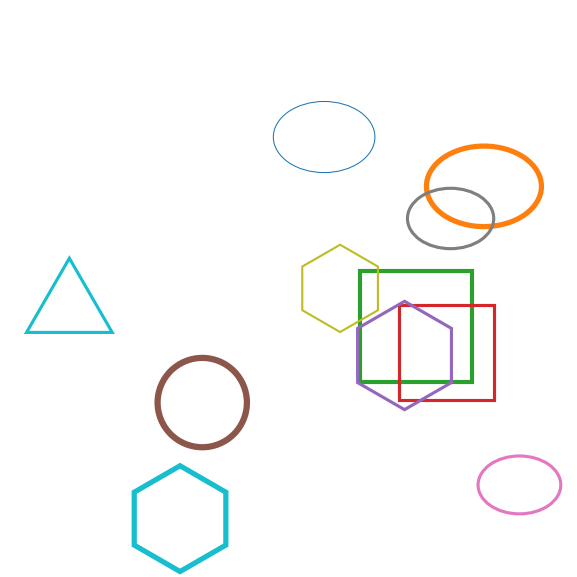[{"shape": "oval", "thickness": 0.5, "radius": 0.44, "center": [0.561, 0.762]}, {"shape": "oval", "thickness": 2.5, "radius": 0.5, "center": [0.838, 0.676]}, {"shape": "square", "thickness": 2, "radius": 0.48, "center": [0.72, 0.433]}, {"shape": "square", "thickness": 1.5, "radius": 0.41, "center": [0.773, 0.389]}, {"shape": "hexagon", "thickness": 1.5, "radius": 0.47, "center": [0.7, 0.384]}, {"shape": "circle", "thickness": 3, "radius": 0.39, "center": [0.35, 0.302]}, {"shape": "oval", "thickness": 1.5, "radius": 0.36, "center": [0.899, 0.159]}, {"shape": "oval", "thickness": 1.5, "radius": 0.37, "center": [0.78, 0.621]}, {"shape": "hexagon", "thickness": 1, "radius": 0.38, "center": [0.589, 0.5]}, {"shape": "triangle", "thickness": 1.5, "radius": 0.43, "center": [0.12, 0.466]}, {"shape": "hexagon", "thickness": 2.5, "radius": 0.46, "center": [0.312, 0.101]}]